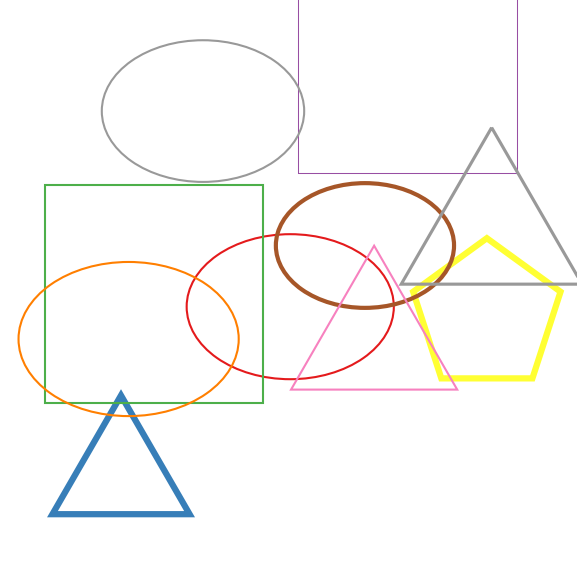[{"shape": "oval", "thickness": 1, "radius": 0.9, "center": [0.503, 0.468]}, {"shape": "triangle", "thickness": 3, "radius": 0.69, "center": [0.21, 0.177]}, {"shape": "square", "thickness": 1, "radius": 0.94, "center": [0.267, 0.49]}, {"shape": "square", "thickness": 0.5, "radius": 0.95, "center": [0.706, 0.89]}, {"shape": "oval", "thickness": 1, "radius": 0.95, "center": [0.223, 0.412]}, {"shape": "pentagon", "thickness": 3, "radius": 0.67, "center": [0.843, 0.452]}, {"shape": "oval", "thickness": 2, "radius": 0.77, "center": [0.632, 0.574]}, {"shape": "triangle", "thickness": 1, "radius": 0.83, "center": [0.648, 0.408]}, {"shape": "oval", "thickness": 1, "radius": 0.88, "center": [0.352, 0.807]}, {"shape": "triangle", "thickness": 1.5, "radius": 0.9, "center": [0.851, 0.597]}]